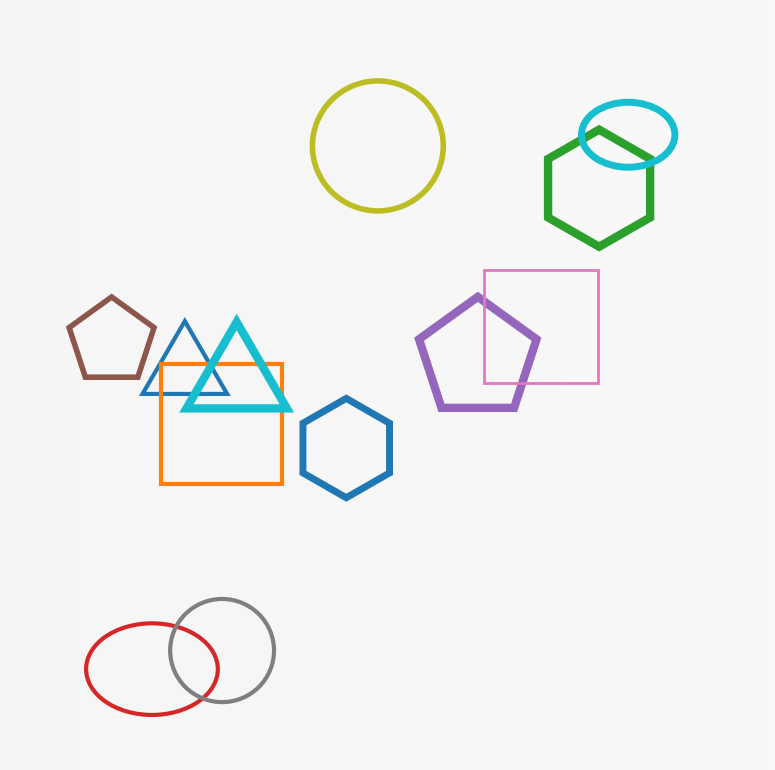[{"shape": "triangle", "thickness": 1.5, "radius": 0.32, "center": [0.238, 0.52]}, {"shape": "hexagon", "thickness": 2.5, "radius": 0.32, "center": [0.447, 0.418]}, {"shape": "square", "thickness": 1.5, "radius": 0.39, "center": [0.285, 0.45]}, {"shape": "hexagon", "thickness": 3, "radius": 0.38, "center": [0.773, 0.756]}, {"shape": "oval", "thickness": 1.5, "radius": 0.42, "center": [0.196, 0.131]}, {"shape": "pentagon", "thickness": 3, "radius": 0.4, "center": [0.616, 0.535]}, {"shape": "pentagon", "thickness": 2, "radius": 0.29, "center": [0.144, 0.557]}, {"shape": "square", "thickness": 1, "radius": 0.37, "center": [0.698, 0.576]}, {"shape": "circle", "thickness": 1.5, "radius": 0.33, "center": [0.287, 0.155]}, {"shape": "circle", "thickness": 2, "radius": 0.42, "center": [0.488, 0.811]}, {"shape": "triangle", "thickness": 3, "radius": 0.37, "center": [0.305, 0.507]}, {"shape": "oval", "thickness": 2.5, "radius": 0.3, "center": [0.811, 0.825]}]